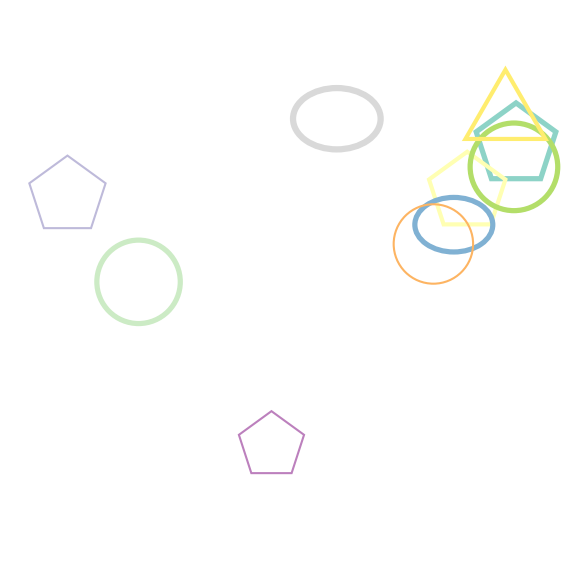[{"shape": "pentagon", "thickness": 2.5, "radius": 0.36, "center": [0.894, 0.748]}, {"shape": "pentagon", "thickness": 2, "radius": 0.35, "center": [0.809, 0.667]}, {"shape": "pentagon", "thickness": 1, "radius": 0.35, "center": [0.117, 0.66]}, {"shape": "oval", "thickness": 2.5, "radius": 0.34, "center": [0.786, 0.61]}, {"shape": "circle", "thickness": 1, "radius": 0.34, "center": [0.75, 0.577]}, {"shape": "circle", "thickness": 2.5, "radius": 0.38, "center": [0.89, 0.71]}, {"shape": "oval", "thickness": 3, "radius": 0.38, "center": [0.583, 0.794]}, {"shape": "pentagon", "thickness": 1, "radius": 0.3, "center": [0.47, 0.228]}, {"shape": "circle", "thickness": 2.5, "radius": 0.36, "center": [0.24, 0.511]}, {"shape": "triangle", "thickness": 2, "radius": 0.4, "center": [0.875, 0.798]}]